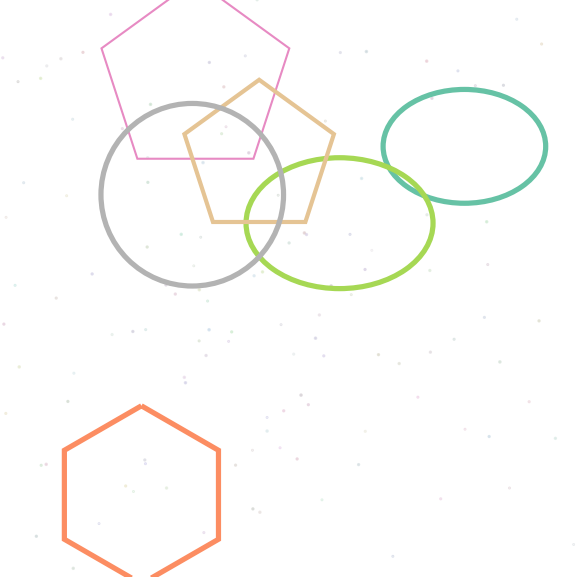[{"shape": "oval", "thickness": 2.5, "radius": 0.7, "center": [0.804, 0.746]}, {"shape": "hexagon", "thickness": 2.5, "radius": 0.77, "center": [0.245, 0.142]}, {"shape": "pentagon", "thickness": 1, "radius": 0.85, "center": [0.338, 0.863]}, {"shape": "oval", "thickness": 2.5, "radius": 0.81, "center": [0.588, 0.613]}, {"shape": "pentagon", "thickness": 2, "radius": 0.68, "center": [0.449, 0.725]}, {"shape": "circle", "thickness": 2.5, "radius": 0.79, "center": [0.333, 0.662]}]